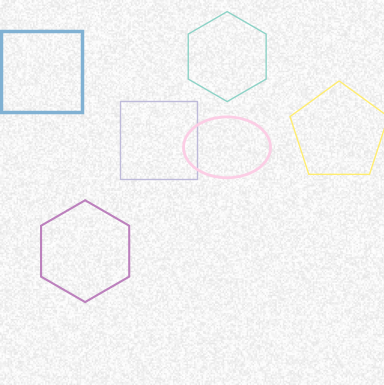[{"shape": "hexagon", "thickness": 1, "radius": 0.58, "center": [0.59, 0.853]}, {"shape": "square", "thickness": 1, "radius": 0.5, "center": [0.413, 0.637]}, {"shape": "square", "thickness": 2.5, "radius": 0.53, "center": [0.108, 0.815]}, {"shape": "oval", "thickness": 2, "radius": 0.56, "center": [0.59, 0.617]}, {"shape": "hexagon", "thickness": 1.5, "radius": 0.66, "center": [0.221, 0.348]}, {"shape": "pentagon", "thickness": 1, "radius": 0.67, "center": [0.881, 0.656]}]